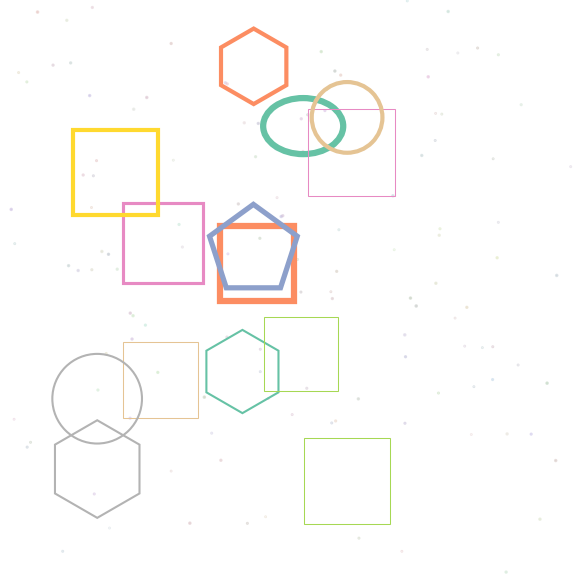[{"shape": "hexagon", "thickness": 1, "radius": 0.36, "center": [0.42, 0.356]}, {"shape": "oval", "thickness": 3, "radius": 0.35, "center": [0.525, 0.781]}, {"shape": "hexagon", "thickness": 2, "radius": 0.33, "center": [0.439, 0.884]}, {"shape": "square", "thickness": 3, "radius": 0.32, "center": [0.445, 0.543]}, {"shape": "pentagon", "thickness": 2.5, "radius": 0.4, "center": [0.439, 0.565]}, {"shape": "square", "thickness": 0.5, "radius": 0.38, "center": [0.609, 0.735]}, {"shape": "square", "thickness": 1.5, "radius": 0.34, "center": [0.283, 0.579]}, {"shape": "square", "thickness": 0.5, "radius": 0.32, "center": [0.521, 0.386]}, {"shape": "square", "thickness": 0.5, "radius": 0.37, "center": [0.601, 0.166]}, {"shape": "square", "thickness": 2, "radius": 0.37, "center": [0.2, 0.7]}, {"shape": "square", "thickness": 0.5, "radius": 0.33, "center": [0.278, 0.341]}, {"shape": "circle", "thickness": 2, "radius": 0.31, "center": [0.601, 0.796]}, {"shape": "circle", "thickness": 1, "radius": 0.39, "center": [0.168, 0.309]}, {"shape": "hexagon", "thickness": 1, "radius": 0.42, "center": [0.168, 0.187]}]